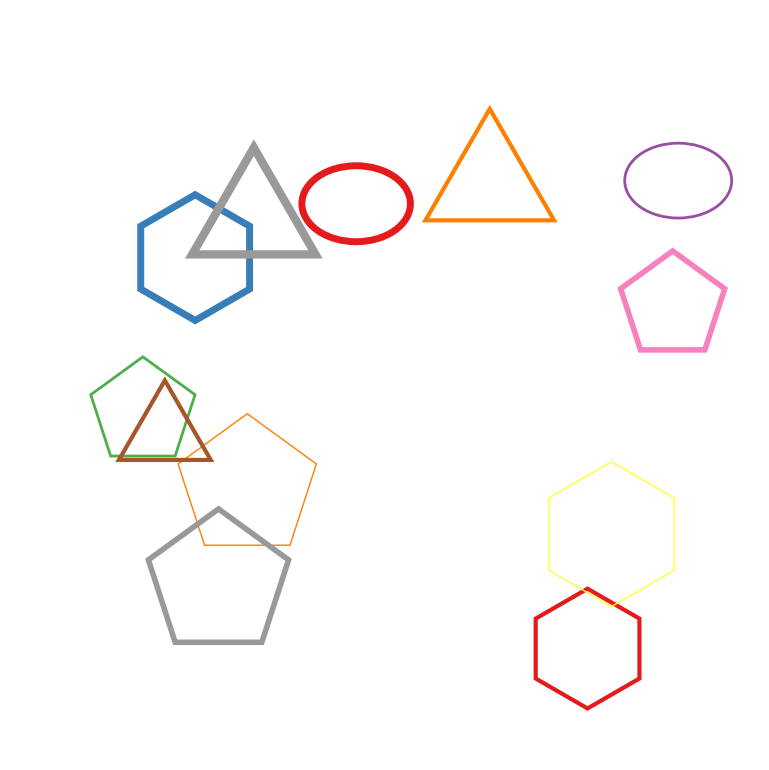[{"shape": "oval", "thickness": 2.5, "radius": 0.35, "center": [0.463, 0.735]}, {"shape": "hexagon", "thickness": 1.5, "radius": 0.39, "center": [0.763, 0.158]}, {"shape": "hexagon", "thickness": 2.5, "radius": 0.41, "center": [0.253, 0.665]}, {"shape": "pentagon", "thickness": 1, "radius": 0.36, "center": [0.186, 0.465]}, {"shape": "oval", "thickness": 1, "radius": 0.35, "center": [0.881, 0.765]}, {"shape": "pentagon", "thickness": 0.5, "radius": 0.47, "center": [0.321, 0.368]}, {"shape": "triangle", "thickness": 1.5, "radius": 0.48, "center": [0.636, 0.762]}, {"shape": "hexagon", "thickness": 0.5, "radius": 0.47, "center": [0.794, 0.306]}, {"shape": "triangle", "thickness": 1.5, "radius": 0.34, "center": [0.214, 0.437]}, {"shape": "pentagon", "thickness": 2, "radius": 0.36, "center": [0.874, 0.603]}, {"shape": "pentagon", "thickness": 2, "radius": 0.48, "center": [0.284, 0.243]}, {"shape": "triangle", "thickness": 3, "radius": 0.46, "center": [0.33, 0.716]}]